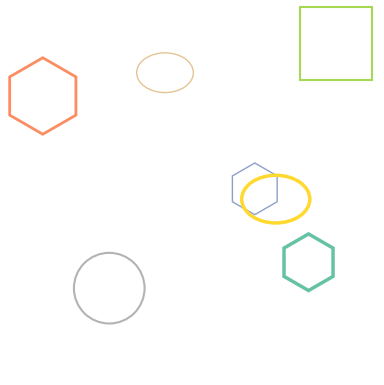[{"shape": "hexagon", "thickness": 2.5, "radius": 0.37, "center": [0.801, 0.319]}, {"shape": "hexagon", "thickness": 2, "radius": 0.5, "center": [0.111, 0.751]}, {"shape": "hexagon", "thickness": 1, "radius": 0.34, "center": [0.662, 0.51]}, {"shape": "square", "thickness": 1.5, "radius": 0.47, "center": [0.873, 0.887]}, {"shape": "oval", "thickness": 2.5, "radius": 0.44, "center": [0.716, 0.483]}, {"shape": "oval", "thickness": 1, "radius": 0.37, "center": [0.429, 0.811]}, {"shape": "circle", "thickness": 1.5, "radius": 0.46, "center": [0.284, 0.252]}]